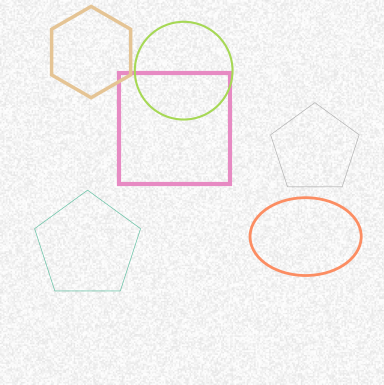[{"shape": "pentagon", "thickness": 0.5, "radius": 0.72, "center": [0.227, 0.361]}, {"shape": "oval", "thickness": 2, "radius": 0.72, "center": [0.794, 0.385]}, {"shape": "square", "thickness": 3, "radius": 0.72, "center": [0.453, 0.666]}, {"shape": "circle", "thickness": 1.5, "radius": 0.63, "center": [0.477, 0.816]}, {"shape": "hexagon", "thickness": 2.5, "radius": 0.59, "center": [0.237, 0.865]}, {"shape": "pentagon", "thickness": 0.5, "radius": 0.6, "center": [0.818, 0.613]}]